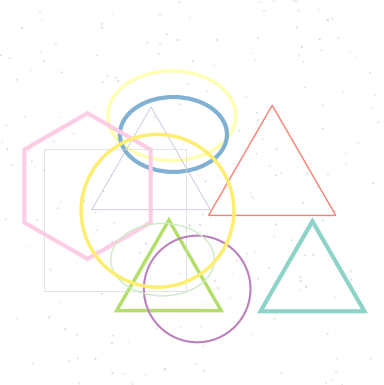[{"shape": "triangle", "thickness": 3, "radius": 0.78, "center": [0.812, 0.269]}, {"shape": "oval", "thickness": 2.5, "radius": 0.83, "center": [0.446, 0.699]}, {"shape": "triangle", "thickness": 0.5, "radius": 0.89, "center": [0.392, 0.544]}, {"shape": "triangle", "thickness": 1, "radius": 0.95, "center": [0.707, 0.536]}, {"shape": "oval", "thickness": 3, "radius": 0.7, "center": [0.45, 0.651]}, {"shape": "triangle", "thickness": 2.5, "radius": 0.78, "center": [0.439, 0.272]}, {"shape": "hexagon", "thickness": 3, "radius": 0.95, "center": [0.227, 0.517]}, {"shape": "square", "thickness": 0.5, "radius": 0.92, "center": [0.298, 0.429]}, {"shape": "circle", "thickness": 1.5, "radius": 0.69, "center": [0.512, 0.249]}, {"shape": "oval", "thickness": 1, "radius": 0.67, "center": [0.422, 0.326]}, {"shape": "circle", "thickness": 2.5, "radius": 0.99, "center": [0.409, 0.452]}]